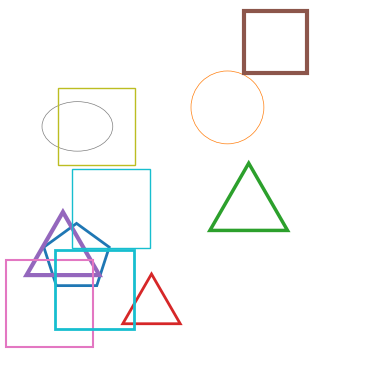[{"shape": "pentagon", "thickness": 2, "radius": 0.45, "center": [0.199, 0.33]}, {"shape": "circle", "thickness": 0.5, "radius": 0.47, "center": [0.591, 0.721]}, {"shape": "triangle", "thickness": 2.5, "radius": 0.58, "center": [0.646, 0.46]}, {"shape": "triangle", "thickness": 2, "radius": 0.43, "center": [0.394, 0.202]}, {"shape": "triangle", "thickness": 3, "radius": 0.55, "center": [0.163, 0.34]}, {"shape": "square", "thickness": 3, "radius": 0.41, "center": [0.716, 0.891]}, {"shape": "square", "thickness": 1.5, "radius": 0.57, "center": [0.129, 0.211]}, {"shape": "oval", "thickness": 0.5, "radius": 0.46, "center": [0.201, 0.672]}, {"shape": "square", "thickness": 1, "radius": 0.5, "center": [0.251, 0.67]}, {"shape": "square", "thickness": 1, "radius": 0.51, "center": [0.288, 0.459]}, {"shape": "square", "thickness": 2, "radius": 0.51, "center": [0.246, 0.249]}]